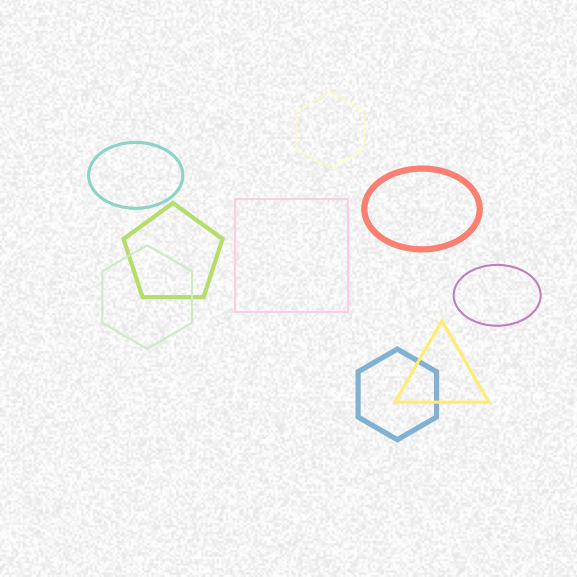[{"shape": "oval", "thickness": 1.5, "radius": 0.41, "center": [0.235, 0.696]}, {"shape": "hexagon", "thickness": 0.5, "radius": 0.33, "center": [0.572, 0.774]}, {"shape": "oval", "thickness": 3, "radius": 0.5, "center": [0.731, 0.637]}, {"shape": "hexagon", "thickness": 2.5, "radius": 0.39, "center": [0.688, 0.316]}, {"shape": "pentagon", "thickness": 2, "radius": 0.45, "center": [0.3, 0.557]}, {"shape": "square", "thickness": 1, "radius": 0.49, "center": [0.505, 0.556]}, {"shape": "oval", "thickness": 1, "radius": 0.38, "center": [0.861, 0.488]}, {"shape": "hexagon", "thickness": 1, "radius": 0.45, "center": [0.255, 0.485]}, {"shape": "triangle", "thickness": 1.5, "radius": 0.47, "center": [0.765, 0.35]}]